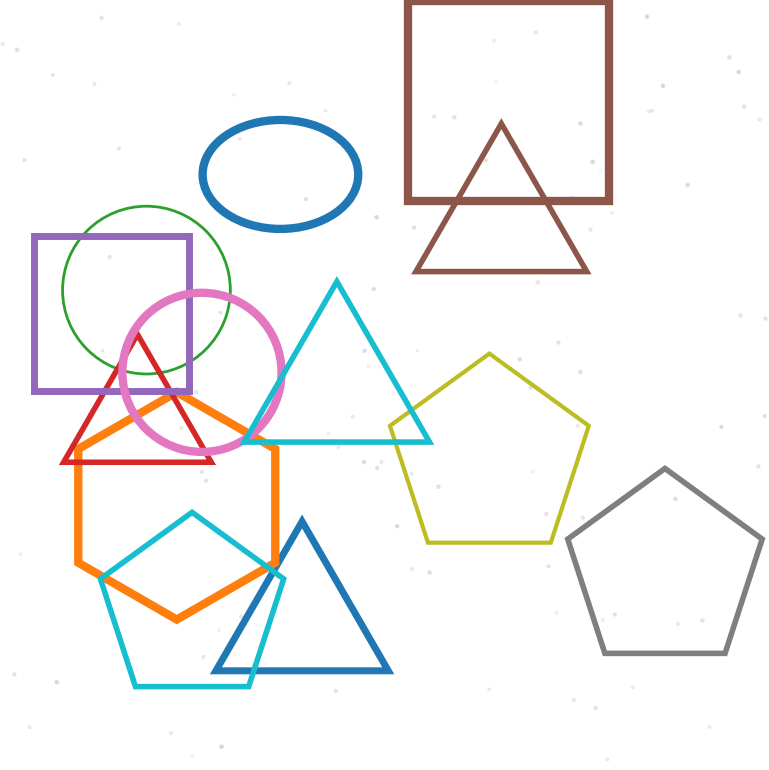[{"shape": "triangle", "thickness": 2.5, "radius": 0.65, "center": [0.392, 0.193]}, {"shape": "oval", "thickness": 3, "radius": 0.51, "center": [0.364, 0.773]}, {"shape": "hexagon", "thickness": 3, "radius": 0.74, "center": [0.23, 0.343]}, {"shape": "circle", "thickness": 1, "radius": 0.54, "center": [0.19, 0.623]}, {"shape": "triangle", "thickness": 2, "radius": 0.55, "center": [0.179, 0.455]}, {"shape": "square", "thickness": 2.5, "radius": 0.5, "center": [0.145, 0.593]}, {"shape": "triangle", "thickness": 2, "radius": 0.64, "center": [0.651, 0.711]}, {"shape": "square", "thickness": 3, "radius": 0.65, "center": [0.66, 0.869]}, {"shape": "circle", "thickness": 3, "radius": 0.52, "center": [0.262, 0.516]}, {"shape": "pentagon", "thickness": 2, "radius": 0.66, "center": [0.864, 0.259]}, {"shape": "pentagon", "thickness": 1.5, "radius": 0.68, "center": [0.636, 0.405]}, {"shape": "triangle", "thickness": 2, "radius": 0.69, "center": [0.437, 0.495]}, {"shape": "pentagon", "thickness": 2, "radius": 0.63, "center": [0.249, 0.21]}]